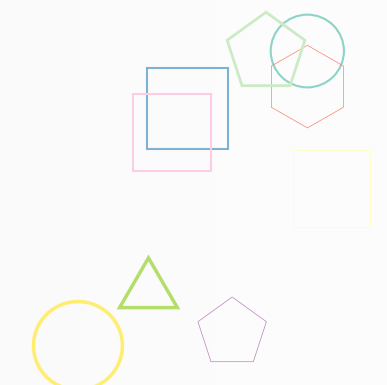[{"shape": "circle", "thickness": 1.5, "radius": 0.47, "center": [0.793, 0.867]}, {"shape": "square", "thickness": 0.5, "radius": 0.5, "center": [0.855, 0.511]}, {"shape": "hexagon", "thickness": 0.5, "radius": 0.54, "center": [0.793, 0.775]}, {"shape": "square", "thickness": 1.5, "radius": 0.52, "center": [0.483, 0.719]}, {"shape": "triangle", "thickness": 2.5, "radius": 0.43, "center": [0.383, 0.244]}, {"shape": "square", "thickness": 1.5, "radius": 0.5, "center": [0.445, 0.656]}, {"shape": "pentagon", "thickness": 0.5, "radius": 0.46, "center": [0.599, 0.136]}, {"shape": "pentagon", "thickness": 2, "radius": 0.53, "center": [0.687, 0.863]}, {"shape": "circle", "thickness": 2.5, "radius": 0.57, "center": [0.201, 0.102]}]